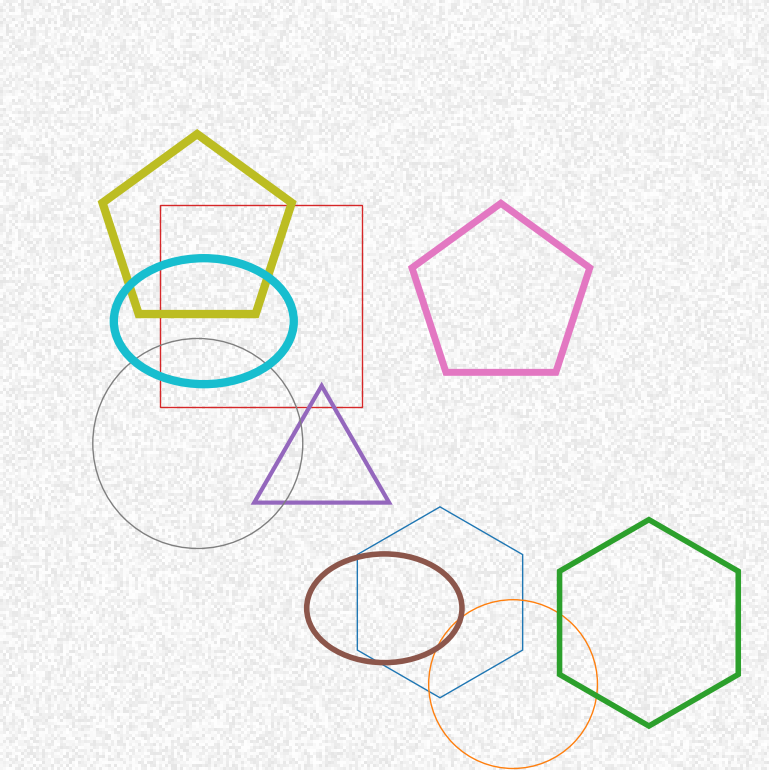[{"shape": "hexagon", "thickness": 0.5, "radius": 0.62, "center": [0.571, 0.218]}, {"shape": "circle", "thickness": 0.5, "radius": 0.55, "center": [0.666, 0.112]}, {"shape": "hexagon", "thickness": 2, "radius": 0.67, "center": [0.843, 0.191]}, {"shape": "square", "thickness": 0.5, "radius": 0.65, "center": [0.339, 0.603]}, {"shape": "triangle", "thickness": 1.5, "radius": 0.51, "center": [0.418, 0.398]}, {"shape": "oval", "thickness": 2, "radius": 0.5, "center": [0.499, 0.21]}, {"shape": "pentagon", "thickness": 2.5, "radius": 0.61, "center": [0.651, 0.615]}, {"shape": "circle", "thickness": 0.5, "radius": 0.68, "center": [0.257, 0.424]}, {"shape": "pentagon", "thickness": 3, "radius": 0.65, "center": [0.256, 0.697]}, {"shape": "oval", "thickness": 3, "radius": 0.58, "center": [0.265, 0.583]}]